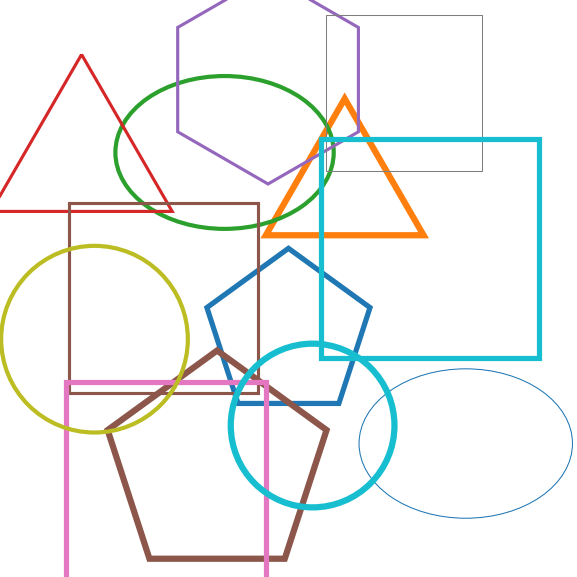[{"shape": "oval", "thickness": 0.5, "radius": 0.92, "center": [0.807, 0.231]}, {"shape": "pentagon", "thickness": 2.5, "radius": 0.74, "center": [0.499, 0.421]}, {"shape": "triangle", "thickness": 3, "radius": 0.79, "center": [0.597, 0.671]}, {"shape": "oval", "thickness": 2, "radius": 0.95, "center": [0.389, 0.735]}, {"shape": "triangle", "thickness": 1.5, "radius": 0.91, "center": [0.141, 0.724]}, {"shape": "hexagon", "thickness": 1.5, "radius": 0.9, "center": [0.464, 0.861]}, {"shape": "pentagon", "thickness": 3, "radius": 1.0, "center": [0.376, 0.193]}, {"shape": "square", "thickness": 1.5, "radius": 0.82, "center": [0.283, 0.483]}, {"shape": "square", "thickness": 2.5, "radius": 0.87, "center": [0.288, 0.165]}, {"shape": "square", "thickness": 0.5, "radius": 0.68, "center": [0.7, 0.838]}, {"shape": "circle", "thickness": 2, "radius": 0.81, "center": [0.164, 0.412]}, {"shape": "square", "thickness": 2.5, "radius": 0.95, "center": [0.745, 0.569]}, {"shape": "circle", "thickness": 3, "radius": 0.71, "center": [0.541, 0.262]}]